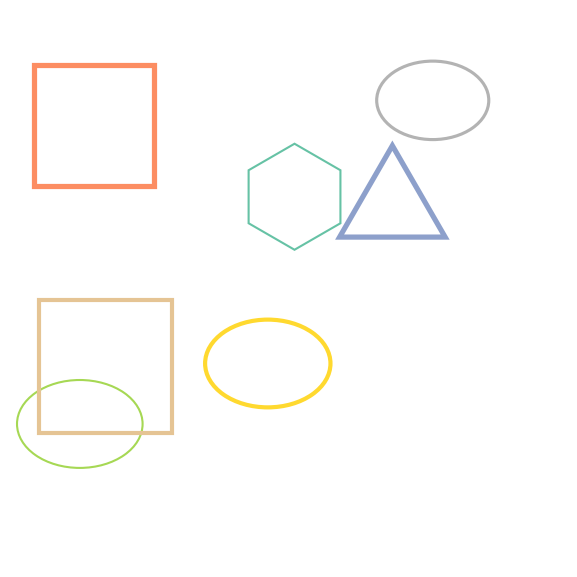[{"shape": "hexagon", "thickness": 1, "radius": 0.46, "center": [0.51, 0.658]}, {"shape": "square", "thickness": 2.5, "radius": 0.52, "center": [0.163, 0.781]}, {"shape": "triangle", "thickness": 2.5, "radius": 0.53, "center": [0.679, 0.641]}, {"shape": "oval", "thickness": 1, "radius": 0.54, "center": [0.138, 0.265]}, {"shape": "oval", "thickness": 2, "radius": 0.54, "center": [0.464, 0.37]}, {"shape": "square", "thickness": 2, "radius": 0.58, "center": [0.183, 0.365]}, {"shape": "oval", "thickness": 1.5, "radius": 0.49, "center": [0.749, 0.825]}]